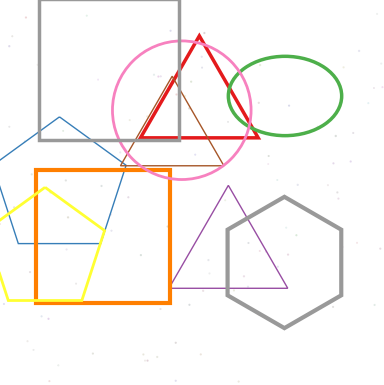[{"shape": "triangle", "thickness": 2.5, "radius": 0.88, "center": [0.518, 0.73]}, {"shape": "pentagon", "thickness": 1, "radius": 0.91, "center": [0.154, 0.514]}, {"shape": "oval", "thickness": 2.5, "radius": 0.74, "center": [0.74, 0.751]}, {"shape": "triangle", "thickness": 1, "radius": 0.89, "center": [0.593, 0.34]}, {"shape": "square", "thickness": 3, "radius": 0.87, "center": [0.267, 0.386]}, {"shape": "pentagon", "thickness": 2, "radius": 0.81, "center": [0.117, 0.351]}, {"shape": "triangle", "thickness": 1, "radius": 0.78, "center": [0.447, 0.647]}, {"shape": "circle", "thickness": 2, "radius": 0.9, "center": [0.472, 0.714]}, {"shape": "hexagon", "thickness": 3, "radius": 0.85, "center": [0.739, 0.318]}, {"shape": "square", "thickness": 2.5, "radius": 0.91, "center": [0.283, 0.819]}]